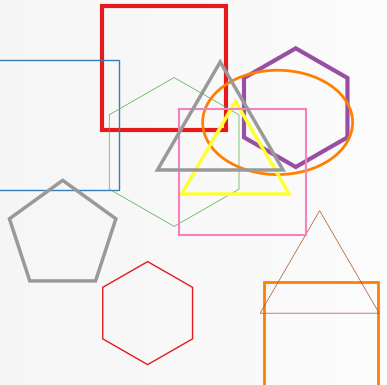[{"shape": "hexagon", "thickness": 1, "radius": 0.67, "center": [0.381, 0.187]}, {"shape": "square", "thickness": 3, "radius": 0.8, "center": [0.423, 0.824]}, {"shape": "square", "thickness": 1, "radius": 0.85, "center": [0.137, 0.675]}, {"shape": "hexagon", "thickness": 0.5, "radius": 0.97, "center": [0.449, 0.605]}, {"shape": "hexagon", "thickness": 3, "radius": 0.77, "center": [0.763, 0.72]}, {"shape": "oval", "thickness": 2, "radius": 0.97, "center": [0.716, 0.682]}, {"shape": "square", "thickness": 2, "radius": 0.73, "center": [0.828, 0.121]}, {"shape": "triangle", "thickness": 2.5, "radius": 0.8, "center": [0.608, 0.576]}, {"shape": "triangle", "thickness": 0.5, "radius": 0.89, "center": [0.825, 0.275]}, {"shape": "square", "thickness": 1.5, "radius": 0.82, "center": [0.626, 0.553]}, {"shape": "pentagon", "thickness": 2.5, "radius": 0.72, "center": [0.162, 0.387]}, {"shape": "triangle", "thickness": 2.5, "radius": 0.94, "center": [0.568, 0.652]}]